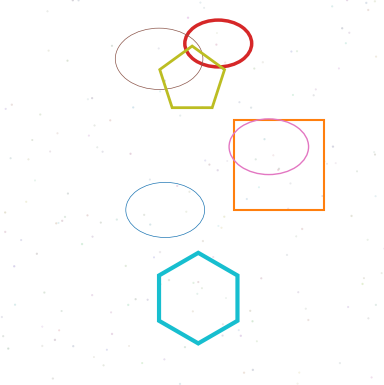[{"shape": "oval", "thickness": 0.5, "radius": 0.51, "center": [0.429, 0.455]}, {"shape": "square", "thickness": 1.5, "radius": 0.58, "center": [0.725, 0.571]}, {"shape": "oval", "thickness": 2.5, "radius": 0.43, "center": [0.567, 0.887]}, {"shape": "oval", "thickness": 0.5, "radius": 0.57, "center": [0.413, 0.847]}, {"shape": "oval", "thickness": 1, "radius": 0.52, "center": [0.698, 0.619]}, {"shape": "pentagon", "thickness": 2, "radius": 0.44, "center": [0.499, 0.792]}, {"shape": "hexagon", "thickness": 3, "radius": 0.59, "center": [0.515, 0.226]}]